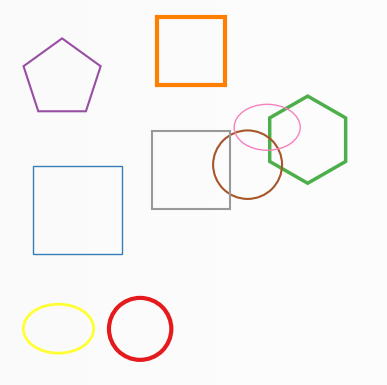[{"shape": "circle", "thickness": 3, "radius": 0.4, "center": [0.362, 0.146]}, {"shape": "square", "thickness": 1, "radius": 0.57, "center": [0.2, 0.455]}, {"shape": "hexagon", "thickness": 2.5, "radius": 0.57, "center": [0.794, 0.637]}, {"shape": "pentagon", "thickness": 1.5, "radius": 0.52, "center": [0.16, 0.796]}, {"shape": "square", "thickness": 3, "radius": 0.44, "center": [0.492, 0.868]}, {"shape": "oval", "thickness": 2, "radius": 0.45, "center": [0.151, 0.146]}, {"shape": "circle", "thickness": 1.5, "radius": 0.44, "center": [0.639, 0.572]}, {"shape": "oval", "thickness": 1, "radius": 0.43, "center": [0.69, 0.669]}, {"shape": "square", "thickness": 1.5, "radius": 0.51, "center": [0.493, 0.558]}]